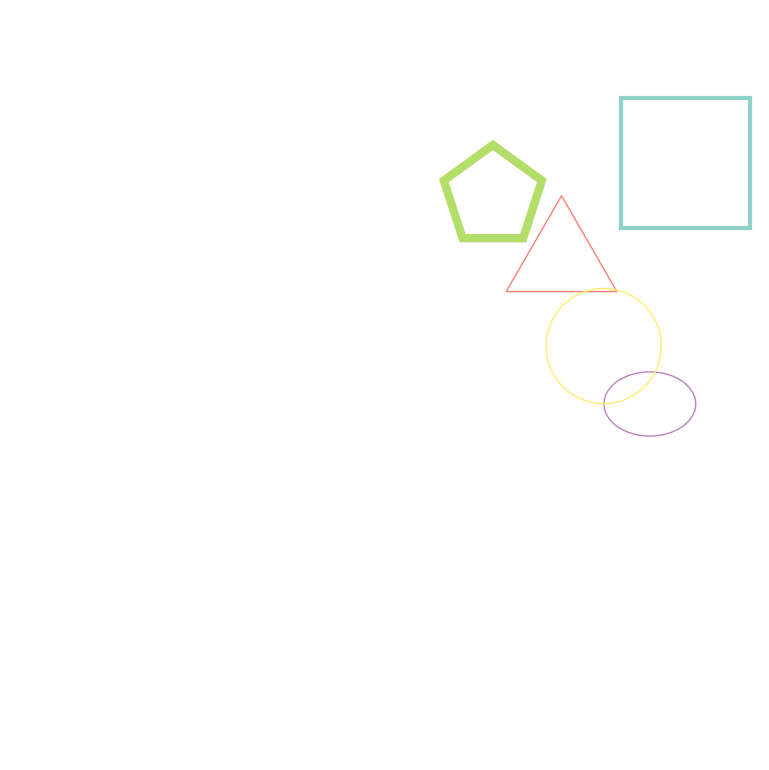[{"shape": "square", "thickness": 1.5, "radius": 0.42, "center": [0.89, 0.788]}, {"shape": "triangle", "thickness": 0.5, "radius": 0.42, "center": [0.729, 0.663]}, {"shape": "pentagon", "thickness": 3, "radius": 0.33, "center": [0.64, 0.745]}, {"shape": "oval", "thickness": 0.5, "radius": 0.3, "center": [0.844, 0.475]}, {"shape": "circle", "thickness": 0.5, "radius": 0.37, "center": [0.784, 0.551]}]